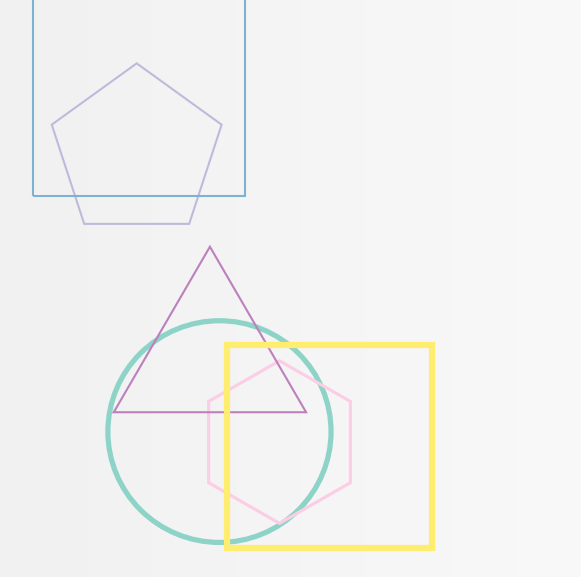[{"shape": "circle", "thickness": 2.5, "radius": 0.96, "center": [0.378, 0.252]}, {"shape": "pentagon", "thickness": 1, "radius": 0.77, "center": [0.235, 0.736]}, {"shape": "square", "thickness": 1, "radius": 0.92, "center": [0.239, 0.842]}, {"shape": "hexagon", "thickness": 1.5, "radius": 0.7, "center": [0.481, 0.234]}, {"shape": "triangle", "thickness": 1, "radius": 0.96, "center": [0.361, 0.381]}, {"shape": "square", "thickness": 3, "radius": 0.88, "center": [0.567, 0.226]}]